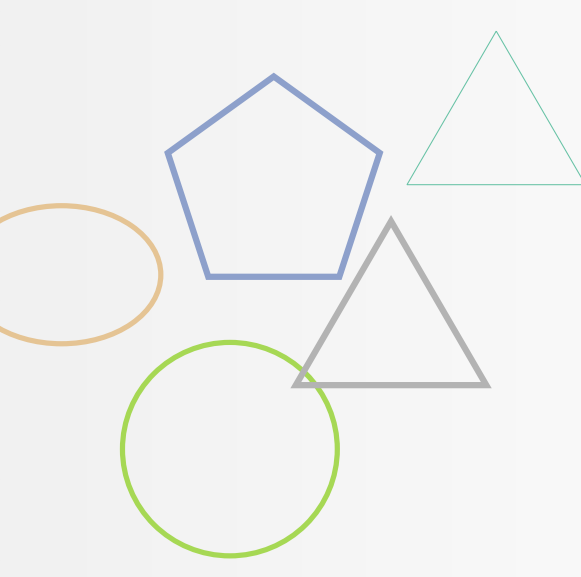[{"shape": "triangle", "thickness": 0.5, "radius": 0.89, "center": [0.854, 0.768]}, {"shape": "pentagon", "thickness": 3, "radius": 0.96, "center": [0.471, 0.675]}, {"shape": "circle", "thickness": 2.5, "radius": 0.92, "center": [0.396, 0.221]}, {"shape": "oval", "thickness": 2.5, "radius": 0.85, "center": [0.106, 0.523]}, {"shape": "triangle", "thickness": 3, "radius": 0.95, "center": [0.673, 0.427]}]